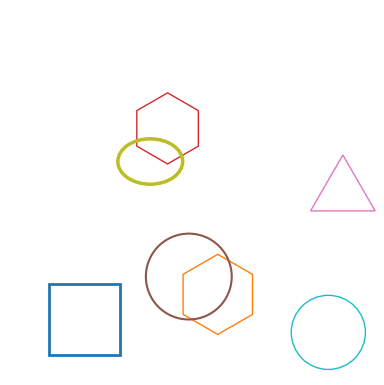[{"shape": "square", "thickness": 2, "radius": 0.47, "center": [0.219, 0.17]}, {"shape": "hexagon", "thickness": 1, "radius": 0.52, "center": [0.566, 0.235]}, {"shape": "hexagon", "thickness": 1, "radius": 0.46, "center": [0.435, 0.667]}, {"shape": "circle", "thickness": 1.5, "radius": 0.56, "center": [0.49, 0.282]}, {"shape": "triangle", "thickness": 1, "radius": 0.48, "center": [0.891, 0.501]}, {"shape": "oval", "thickness": 2.5, "radius": 0.42, "center": [0.39, 0.58]}, {"shape": "circle", "thickness": 1, "radius": 0.48, "center": [0.853, 0.137]}]